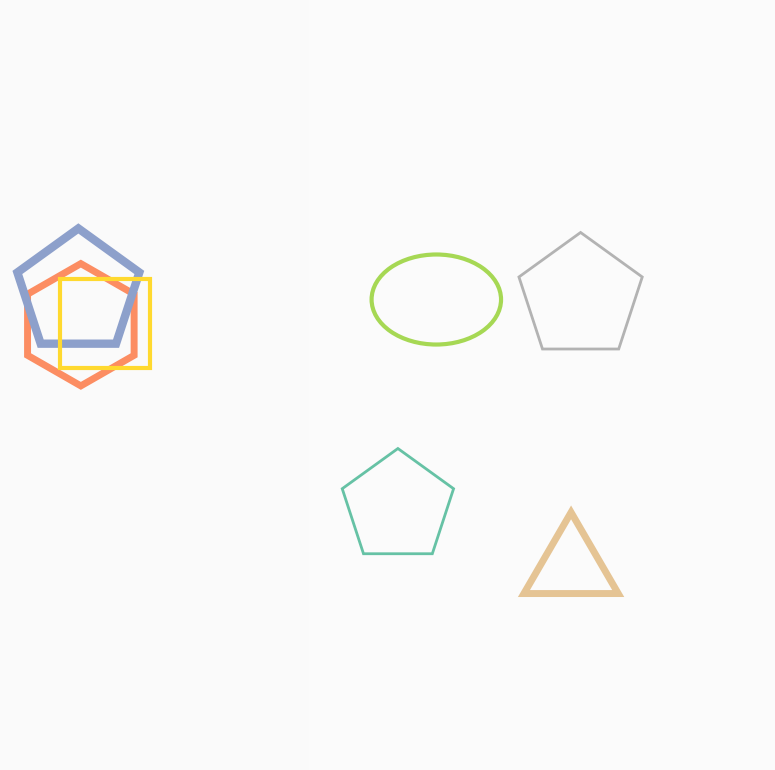[{"shape": "pentagon", "thickness": 1, "radius": 0.38, "center": [0.513, 0.342]}, {"shape": "hexagon", "thickness": 2.5, "radius": 0.4, "center": [0.104, 0.578]}, {"shape": "pentagon", "thickness": 3, "radius": 0.41, "center": [0.101, 0.621]}, {"shape": "oval", "thickness": 1.5, "radius": 0.42, "center": [0.563, 0.611]}, {"shape": "square", "thickness": 1.5, "radius": 0.29, "center": [0.136, 0.58]}, {"shape": "triangle", "thickness": 2.5, "radius": 0.35, "center": [0.737, 0.264]}, {"shape": "pentagon", "thickness": 1, "radius": 0.42, "center": [0.749, 0.614]}]